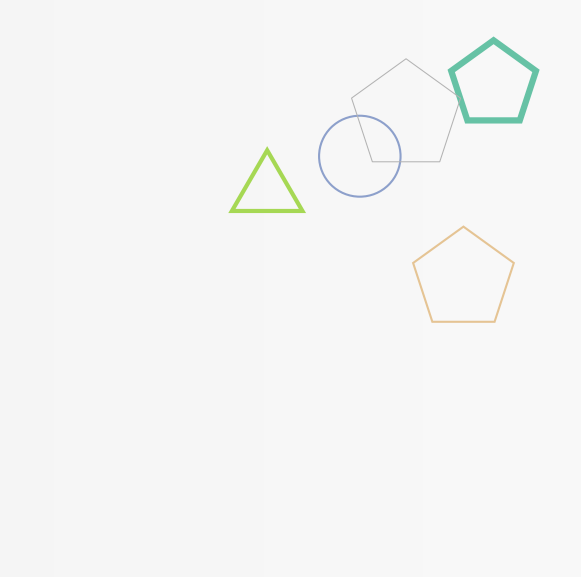[{"shape": "pentagon", "thickness": 3, "radius": 0.38, "center": [0.849, 0.853]}, {"shape": "circle", "thickness": 1, "radius": 0.35, "center": [0.619, 0.729]}, {"shape": "triangle", "thickness": 2, "radius": 0.35, "center": [0.46, 0.669]}, {"shape": "pentagon", "thickness": 1, "radius": 0.46, "center": [0.797, 0.516]}, {"shape": "pentagon", "thickness": 0.5, "radius": 0.49, "center": [0.699, 0.799]}]